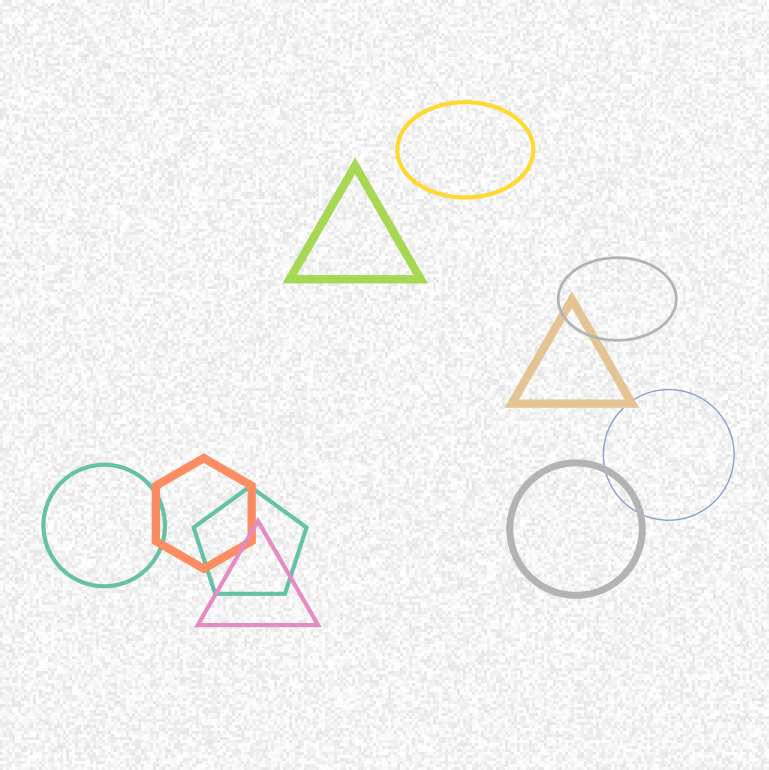[{"shape": "pentagon", "thickness": 1.5, "radius": 0.39, "center": [0.325, 0.291]}, {"shape": "circle", "thickness": 1.5, "radius": 0.39, "center": [0.135, 0.318]}, {"shape": "hexagon", "thickness": 3, "radius": 0.36, "center": [0.265, 0.333]}, {"shape": "circle", "thickness": 0.5, "radius": 0.42, "center": [0.868, 0.409]}, {"shape": "triangle", "thickness": 1.5, "radius": 0.45, "center": [0.335, 0.233]}, {"shape": "triangle", "thickness": 3, "radius": 0.49, "center": [0.461, 0.686]}, {"shape": "oval", "thickness": 1.5, "radius": 0.44, "center": [0.604, 0.805]}, {"shape": "triangle", "thickness": 3, "radius": 0.45, "center": [0.743, 0.521]}, {"shape": "oval", "thickness": 1, "radius": 0.38, "center": [0.802, 0.612]}, {"shape": "circle", "thickness": 2.5, "radius": 0.43, "center": [0.748, 0.313]}]